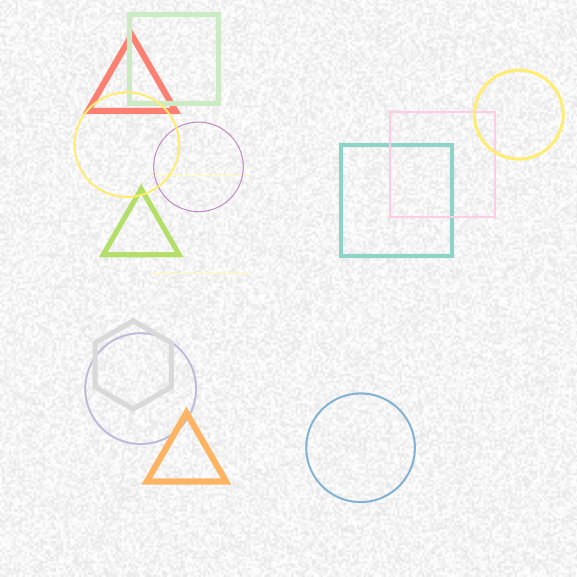[{"shape": "square", "thickness": 2, "radius": 0.48, "center": [0.687, 0.652]}, {"shape": "square", "thickness": 0.5, "radius": 0.43, "center": [0.346, 0.612]}, {"shape": "circle", "thickness": 1, "radius": 0.48, "center": [0.244, 0.326]}, {"shape": "triangle", "thickness": 3, "radius": 0.44, "center": [0.228, 0.851]}, {"shape": "circle", "thickness": 1, "radius": 0.47, "center": [0.624, 0.224]}, {"shape": "triangle", "thickness": 3, "radius": 0.4, "center": [0.323, 0.205]}, {"shape": "triangle", "thickness": 2.5, "radius": 0.38, "center": [0.245, 0.596]}, {"shape": "square", "thickness": 1, "radius": 0.46, "center": [0.766, 0.715]}, {"shape": "hexagon", "thickness": 2.5, "radius": 0.38, "center": [0.231, 0.367]}, {"shape": "circle", "thickness": 0.5, "radius": 0.39, "center": [0.344, 0.71]}, {"shape": "square", "thickness": 2.5, "radius": 0.39, "center": [0.301, 0.898]}, {"shape": "circle", "thickness": 1.5, "radius": 0.38, "center": [0.898, 0.801]}, {"shape": "circle", "thickness": 1, "radius": 0.45, "center": [0.22, 0.749]}]